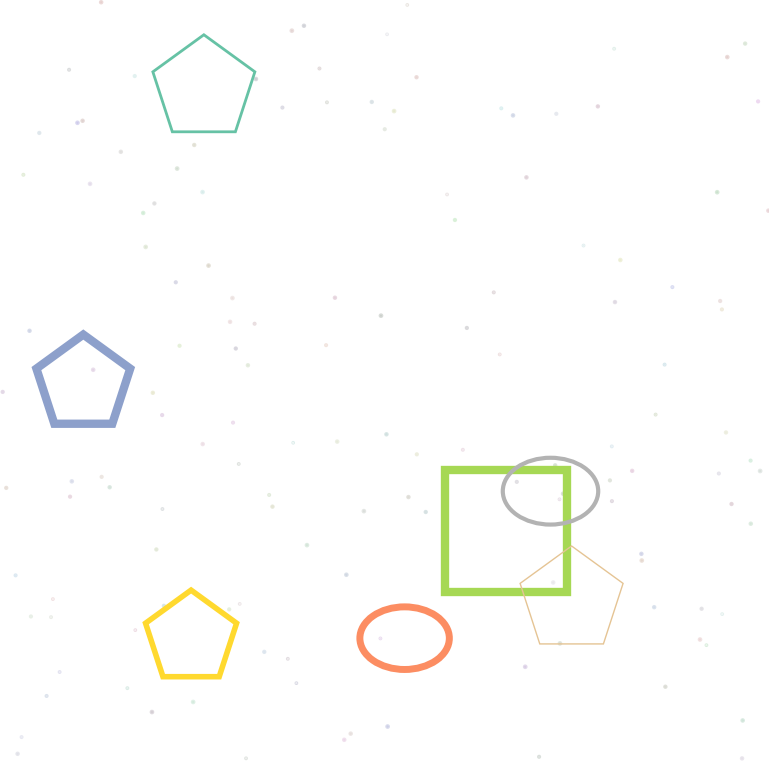[{"shape": "pentagon", "thickness": 1, "radius": 0.35, "center": [0.265, 0.885]}, {"shape": "oval", "thickness": 2.5, "radius": 0.29, "center": [0.525, 0.171]}, {"shape": "pentagon", "thickness": 3, "radius": 0.32, "center": [0.108, 0.501]}, {"shape": "square", "thickness": 3, "radius": 0.4, "center": [0.657, 0.311]}, {"shape": "pentagon", "thickness": 2, "radius": 0.31, "center": [0.248, 0.171]}, {"shape": "pentagon", "thickness": 0.5, "radius": 0.35, "center": [0.742, 0.221]}, {"shape": "oval", "thickness": 1.5, "radius": 0.31, "center": [0.715, 0.362]}]